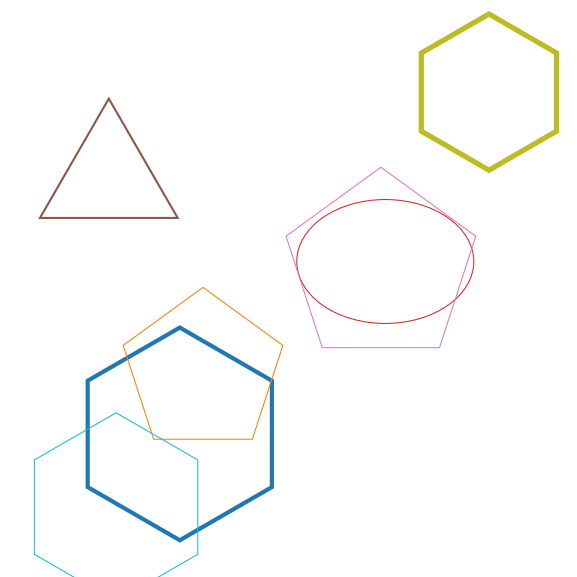[{"shape": "hexagon", "thickness": 2, "radius": 0.92, "center": [0.311, 0.248]}, {"shape": "pentagon", "thickness": 0.5, "radius": 0.73, "center": [0.352, 0.356]}, {"shape": "oval", "thickness": 0.5, "radius": 0.77, "center": [0.667, 0.546]}, {"shape": "triangle", "thickness": 1, "radius": 0.69, "center": [0.188, 0.691]}, {"shape": "pentagon", "thickness": 0.5, "radius": 0.86, "center": [0.66, 0.537]}, {"shape": "hexagon", "thickness": 2.5, "radius": 0.68, "center": [0.847, 0.84]}, {"shape": "hexagon", "thickness": 0.5, "radius": 0.82, "center": [0.201, 0.121]}]